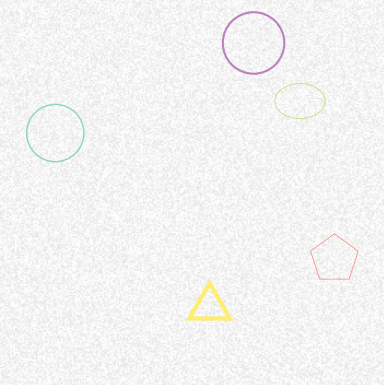[{"shape": "circle", "thickness": 1, "radius": 0.37, "center": [0.144, 0.654]}, {"shape": "pentagon", "thickness": 0.5, "radius": 0.33, "center": [0.869, 0.328]}, {"shape": "oval", "thickness": 0.5, "radius": 0.33, "center": [0.779, 0.738]}, {"shape": "circle", "thickness": 1.5, "radius": 0.4, "center": [0.659, 0.888]}, {"shape": "triangle", "thickness": 3, "radius": 0.3, "center": [0.544, 0.203]}]